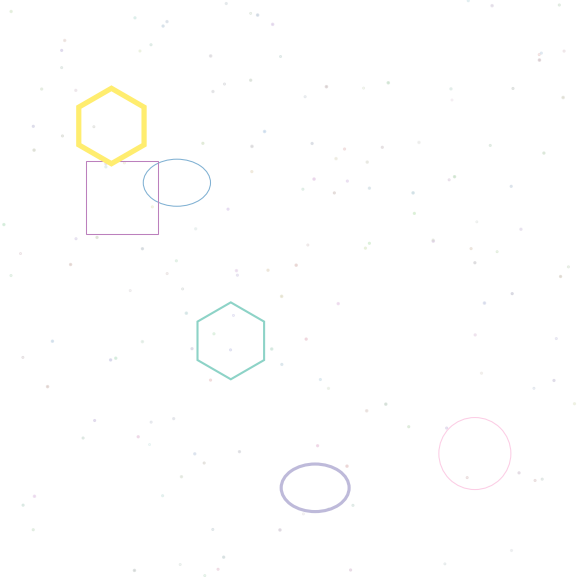[{"shape": "hexagon", "thickness": 1, "radius": 0.33, "center": [0.4, 0.409]}, {"shape": "oval", "thickness": 1.5, "radius": 0.29, "center": [0.546, 0.154]}, {"shape": "oval", "thickness": 0.5, "radius": 0.29, "center": [0.306, 0.683]}, {"shape": "circle", "thickness": 0.5, "radius": 0.31, "center": [0.822, 0.214]}, {"shape": "square", "thickness": 0.5, "radius": 0.31, "center": [0.212, 0.657]}, {"shape": "hexagon", "thickness": 2.5, "radius": 0.33, "center": [0.193, 0.781]}]